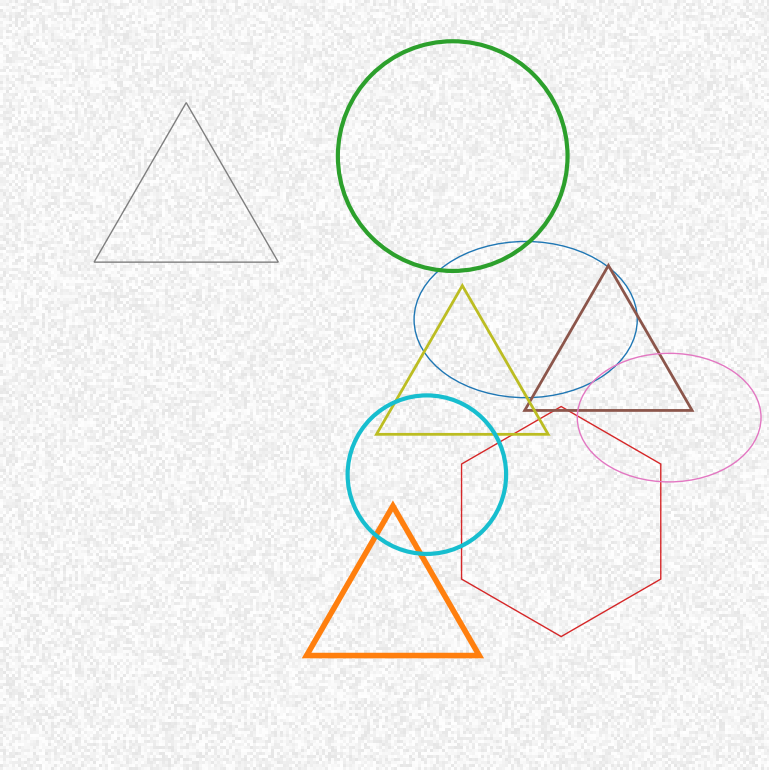[{"shape": "oval", "thickness": 0.5, "radius": 0.72, "center": [0.683, 0.585]}, {"shape": "triangle", "thickness": 2, "radius": 0.65, "center": [0.51, 0.213]}, {"shape": "circle", "thickness": 1.5, "radius": 0.75, "center": [0.588, 0.797]}, {"shape": "hexagon", "thickness": 0.5, "radius": 0.75, "center": [0.729, 0.323]}, {"shape": "triangle", "thickness": 1, "radius": 0.63, "center": [0.79, 0.53]}, {"shape": "oval", "thickness": 0.5, "radius": 0.6, "center": [0.869, 0.458]}, {"shape": "triangle", "thickness": 0.5, "radius": 0.69, "center": [0.242, 0.729]}, {"shape": "triangle", "thickness": 1, "radius": 0.64, "center": [0.6, 0.5]}, {"shape": "circle", "thickness": 1.5, "radius": 0.51, "center": [0.554, 0.384]}]